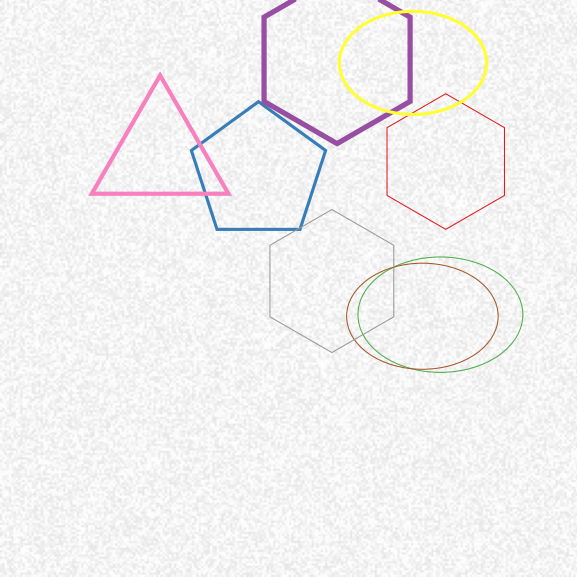[{"shape": "hexagon", "thickness": 0.5, "radius": 0.59, "center": [0.772, 0.719]}, {"shape": "pentagon", "thickness": 1.5, "radius": 0.61, "center": [0.448, 0.701]}, {"shape": "oval", "thickness": 0.5, "radius": 0.71, "center": [0.763, 0.454]}, {"shape": "hexagon", "thickness": 2.5, "radius": 0.73, "center": [0.584, 0.896]}, {"shape": "oval", "thickness": 1.5, "radius": 0.64, "center": [0.715, 0.89]}, {"shape": "oval", "thickness": 0.5, "radius": 0.66, "center": [0.731, 0.452]}, {"shape": "triangle", "thickness": 2, "radius": 0.68, "center": [0.277, 0.732]}, {"shape": "hexagon", "thickness": 0.5, "radius": 0.62, "center": [0.575, 0.512]}]